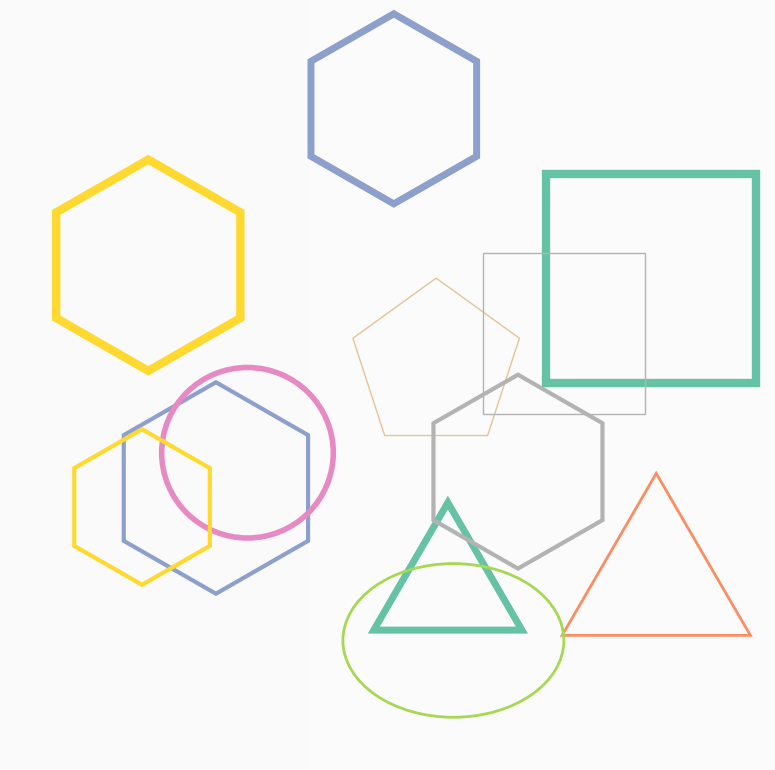[{"shape": "triangle", "thickness": 2.5, "radius": 0.55, "center": [0.578, 0.237]}, {"shape": "square", "thickness": 3, "radius": 0.68, "center": [0.84, 0.638]}, {"shape": "triangle", "thickness": 1, "radius": 0.7, "center": [0.847, 0.245]}, {"shape": "hexagon", "thickness": 2.5, "radius": 0.62, "center": [0.508, 0.859]}, {"shape": "hexagon", "thickness": 1.5, "radius": 0.69, "center": [0.279, 0.366]}, {"shape": "circle", "thickness": 2, "radius": 0.55, "center": [0.319, 0.412]}, {"shape": "oval", "thickness": 1, "radius": 0.71, "center": [0.585, 0.168]}, {"shape": "hexagon", "thickness": 1.5, "radius": 0.5, "center": [0.183, 0.342]}, {"shape": "hexagon", "thickness": 3, "radius": 0.69, "center": [0.191, 0.656]}, {"shape": "pentagon", "thickness": 0.5, "radius": 0.56, "center": [0.563, 0.526]}, {"shape": "hexagon", "thickness": 1.5, "radius": 0.63, "center": [0.668, 0.387]}, {"shape": "square", "thickness": 0.5, "radius": 0.52, "center": [0.728, 0.566]}]